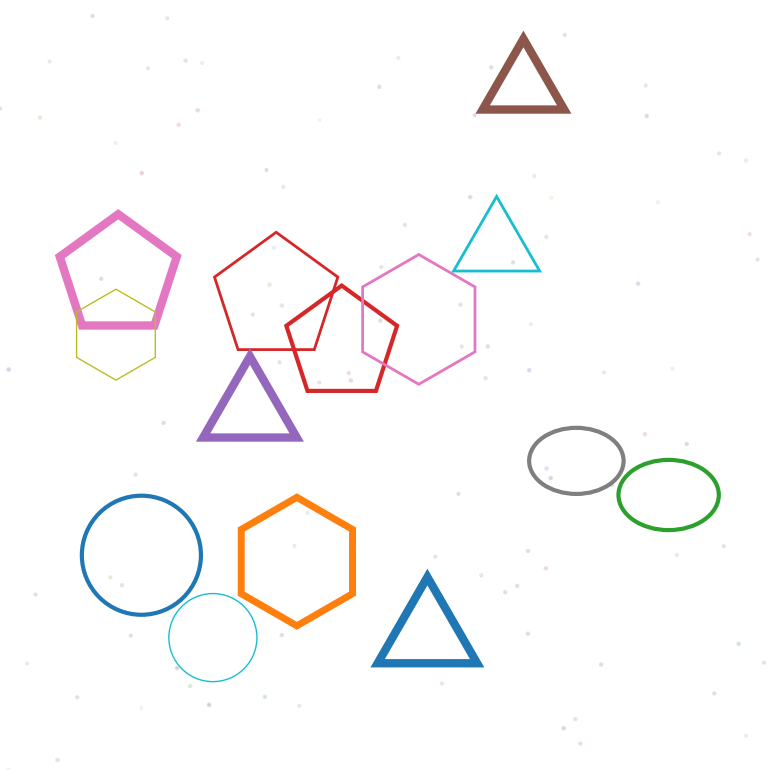[{"shape": "triangle", "thickness": 3, "radius": 0.37, "center": [0.555, 0.176]}, {"shape": "circle", "thickness": 1.5, "radius": 0.39, "center": [0.184, 0.279]}, {"shape": "hexagon", "thickness": 2.5, "radius": 0.42, "center": [0.386, 0.271]}, {"shape": "oval", "thickness": 1.5, "radius": 0.33, "center": [0.868, 0.357]}, {"shape": "pentagon", "thickness": 1.5, "radius": 0.38, "center": [0.444, 0.554]}, {"shape": "pentagon", "thickness": 1, "radius": 0.42, "center": [0.359, 0.614]}, {"shape": "triangle", "thickness": 3, "radius": 0.35, "center": [0.325, 0.467]}, {"shape": "triangle", "thickness": 3, "radius": 0.31, "center": [0.68, 0.888]}, {"shape": "pentagon", "thickness": 3, "radius": 0.4, "center": [0.154, 0.642]}, {"shape": "hexagon", "thickness": 1, "radius": 0.42, "center": [0.544, 0.585]}, {"shape": "oval", "thickness": 1.5, "radius": 0.31, "center": [0.749, 0.401]}, {"shape": "hexagon", "thickness": 0.5, "radius": 0.3, "center": [0.151, 0.565]}, {"shape": "circle", "thickness": 0.5, "radius": 0.29, "center": [0.276, 0.172]}, {"shape": "triangle", "thickness": 1, "radius": 0.32, "center": [0.645, 0.68]}]